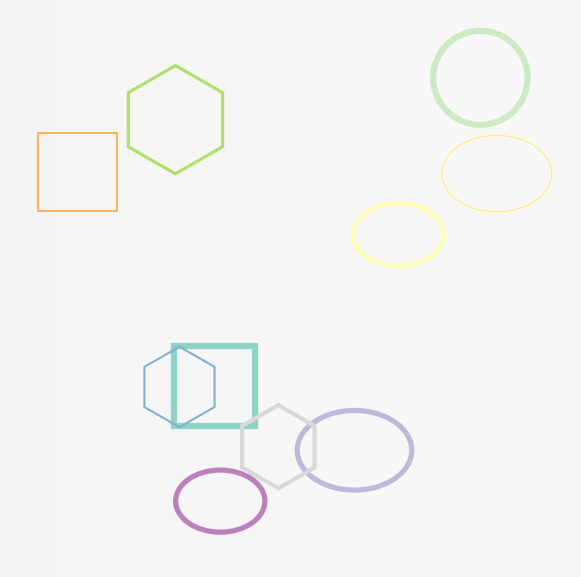[{"shape": "square", "thickness": 3, "radius": 0.35, "center": [0.369, 0.33]}, {"shape": "oval", "thickness": 2, "radius": 0.39, "center": [0.685, 0.593]}, {"shape": "oval", "thickness": 2.5, "radius": 0.49, "center": [0.61, 0.219]}, {"shape": "hexagon", "thickness": 1, "radius": 0.35, "center": [0.309, 0.329]}, {"shape": "square", "thickness": 1, "radius": 0.34, "center": [0.134, 0.701]}, {"shape": "hexagon", "thickness": 1.5, "radius": 0.47, "center": [0.302, 0.792]}, {"shape": "hexagon", "thickness": 2, "radius": 0.36, "center": [0.479, 0.226]}, {"shape": "oval", "thickness": 2.5, "radius": 0.38, "center": [0.379, 0.131]}, {"shape": "circle", "thickness": 3, "radius": 0.41, "center": [0.827, 0.864]}, {"shape": "oval", "thickness": 0.5, "radius": 0.47, "center": [0.855, 0.699]}]